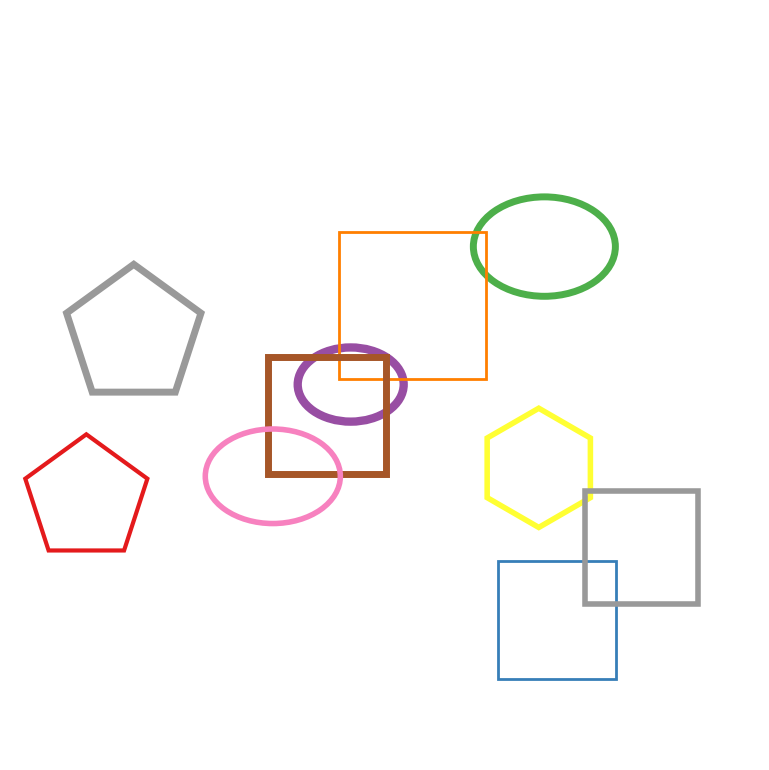[{"shape": "pentagon", "thickness": 1.5, "radius": 0.42, "center": [0.112, 0.353]}, {"shape": "square", "thickness": 1, "radius": 0.38, "center": [0.724, 0.194]}, {"shape": "oval", "thickness": 2.5, "radius": 0.46, "center": [0.707, 0.68]}, {"shape": "oval", "thickness": 3, "radius": 0.34, "center": [0.455, 0.501]}, {"shape": "square", "thickness": 1, "radius": 0.48, "center": [0.535, 0.603]}, {"shape": "hexagon", "thickness": 2, "radius": 0.39, "center": [0.7, 0.392]}, {"shape": "square", "thickness": 2.5, "radius": 0.38, "center": [0.425, 0.46]}, {"shape": "oval", "thickness": 2, "radius": 0.44, "center": [0.354, 0.381]}, {"shape": "square", "thickness": 2, "radius": 0.37, "center": [0.833, 0.289]}, {"shape": "pentagon", "thickness": 2.5, "radius": 0.46, "center": [0.174, 0.565]}]